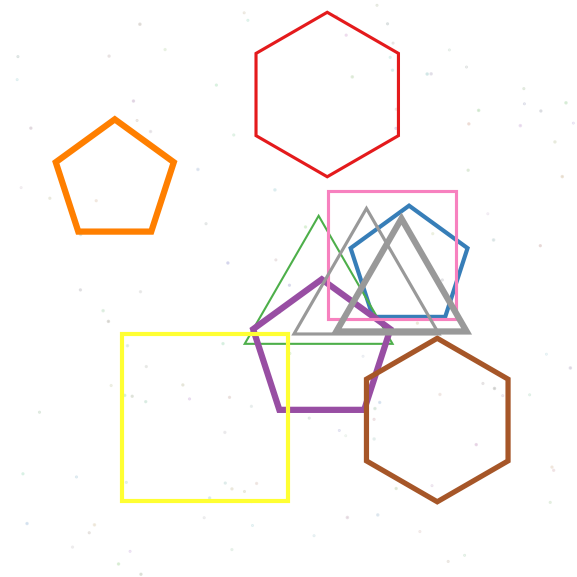[{"shape": "hexagon", "thickness": 1.5, "radius": 0.71, "center": [0.567, 0.835]}, {"shape": "pentagon", "thickness": 2, "radius": 0.53, "center": [0.708, 0.537]}, {"shape": "triangle", "thickness": 1, "radius": 0.74, "center": [0.552, 0.478]}, {"shape": "pentagon", "thickness": 3, "radius": 0.62, "center": [0.557, 0.391]}, {"shape": "pentagon", "thickness": 3, "radius": 0.54, "center": [0.199, 0.685]}, {"shape": "square", "thickness": 2, "radius": 0.72, "center": [0.354, 0.276]}, {"shape": "hexagon", "thickness": 2.5, "radius": 0.71, "center": [0.757, 0.272]}, {"shape": "square", "thickness": 1.5, "radius": 0.55, "center": [0.68, 0.558]}, {"shape": "triangle", "thickness": 3, "radius": 0.65, "center": [0.695, 0.49]}, {"shape": "triangle", "thickness": 1.5, "radius": 0.72, "center": [0.635, 0.493]}]